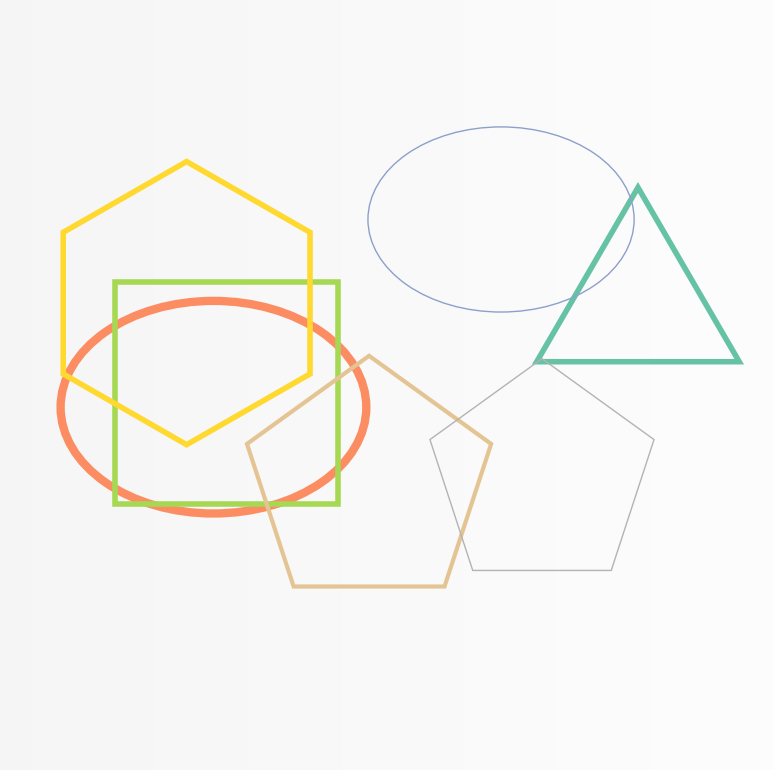[{"shape": "triangle", "thickness": 2, "radius": 0.75, "center": [0.823, 0.606]}, {"shape": "oval", "thickness": 3, "radius": 0.99, "center": [0.275, 0.471]}, {"shape": "oval", "thickness": 0.5, "radius": 0.86, "center": [0.646, 0.715]}, {"shape": "square", "thickness": 2, "radius": 0.72, "center": [0.292, 0.49]}, {"shape": "hexagon", "thickness": 2, "radius": 0.92, "center": [0.241, 0.606]}, {"shape": "pentagon", "thickness": 1.5, "radius": 0.83, "center": [0.476, 0.372]}, {"shape": "pentagon", "thickness": 0.5, "radius": 0.76, "center": [0.699, 0.382]}]